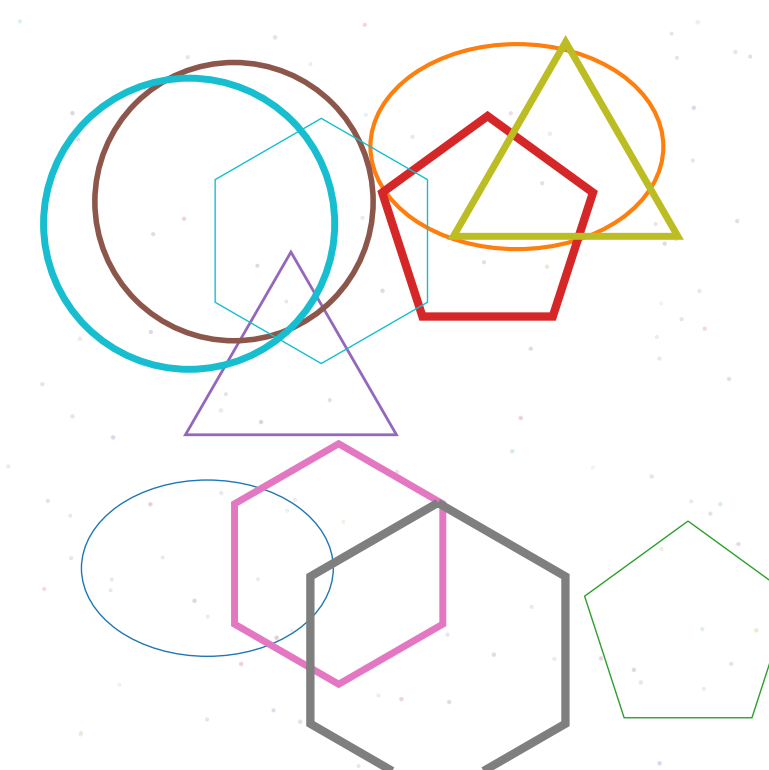[{"shape": "oval", "thickness": 0.5, "radius": 0.82, "center": [0.269, 0.262]}, {"shape": "oval", "thickness": 1.5, "radius": 0.95, "center": [0.671, 0.81]}, {"shape": "pentagon", "thickness": 0.5, "radius": 0.71, "center": [0.894, 0.182]}, {"shape": "pentagon", "thickness": 3, "radius": 0.72, "center": [0.633, 0.705]}, {"shape": "triangle", "thickness": 1, "radius": 0.79, "center": [0.378, 0.514]}, {"shape": "circle", "thickness": 2, "radius": 0.9, "center": [0.304, 0.738]}, {"shape": "hexagon", "thickness": 2.5, "radius": 0.78, "center": [0.44, 0.268]}, {"shape": "hexagon", "thickness": 3, "radius": 0.96, "center": [0.569, 0.156]}, {"shape": "triangle", "thickness": 2.5, "radius": 0.84, "center": [0.735, 0.777]}, {"shape": "circle", "thickness": 2.5, "radius": 0.95, "center": [0.246, 0.709]}, {"shape": "hexagon", "thickness": 0.5, "radius": 0.8, "center": [0.417, 0.687]}]